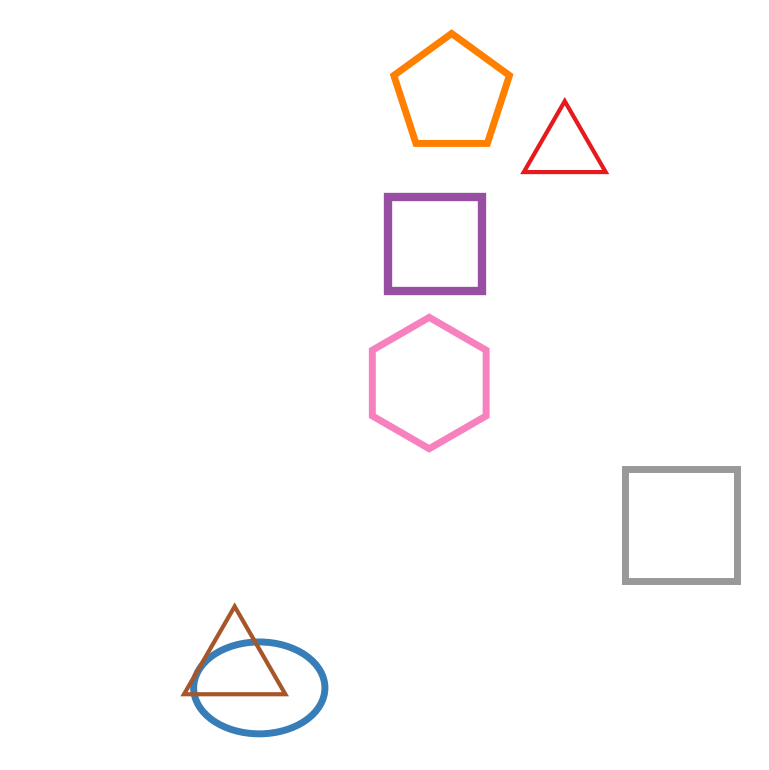[{"shape": "triangle", "thickness": 1.5, "radius": 0.31, "center": [0.733, 0.807]}, {"shape": "oval", "thickness": 2.5, "radius": 0.43, "center": [0.337, 0.107]}, {"shape": "square", "thickness": 3, "radius": 0.3, "center": [0.565, 0.683]}, {"shape": "pentagon", "thickness": 2.5, "radius": 0.39, "center": [0.587, 0.878]}, {"shape": "triangle", "thickness": 1.5, "radius": 0.38, "center": [0.305, 0.136]}, {"shape": "hexagon", "thickness": 2.5, "radius": 0.43, "center": [0.557, 0.503]}, {"shape": "square", "thickness": 2.5, "radius": 0.36, "center": [0.885, 0.319]}]